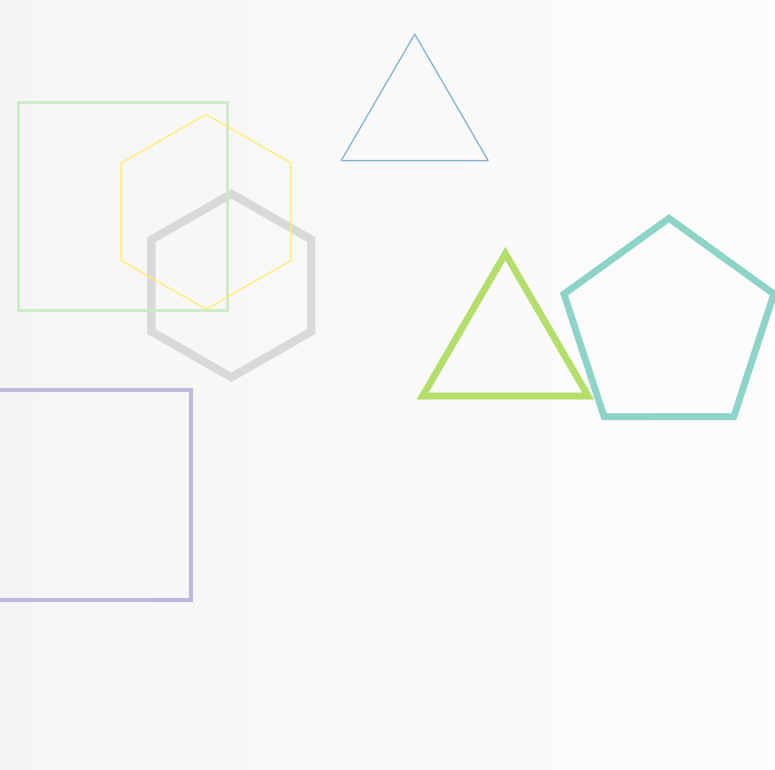[{"shape": "pentagon", "thickness": 2.5, "radius": 0.71, "center": [0.863, 0.574]}, {"shape": "square", "thickness": 1.5, "radius": 0.68, "center": [0.11, 0.357]}, {"shape": "triangle", "thickness": 0.5, "radius": 0.55, "center": [0.535, 0.846]}, {"shape": "triangle", "thickness": 2.5, "radius": 0.62, "center": [0.652, 0.547]}, {"shape": "hexagon", "thickness": 3, "radius": 0.6, "center": [0.299, 0.629]}, {"shape": "square", "thickness": 1, "radius": 0.68, "center": [0.158, 0.732]}, {"shape": "hexagon", "thickness": 0.5, "radius": 0.63, "center": [0.266, 0.725]}]